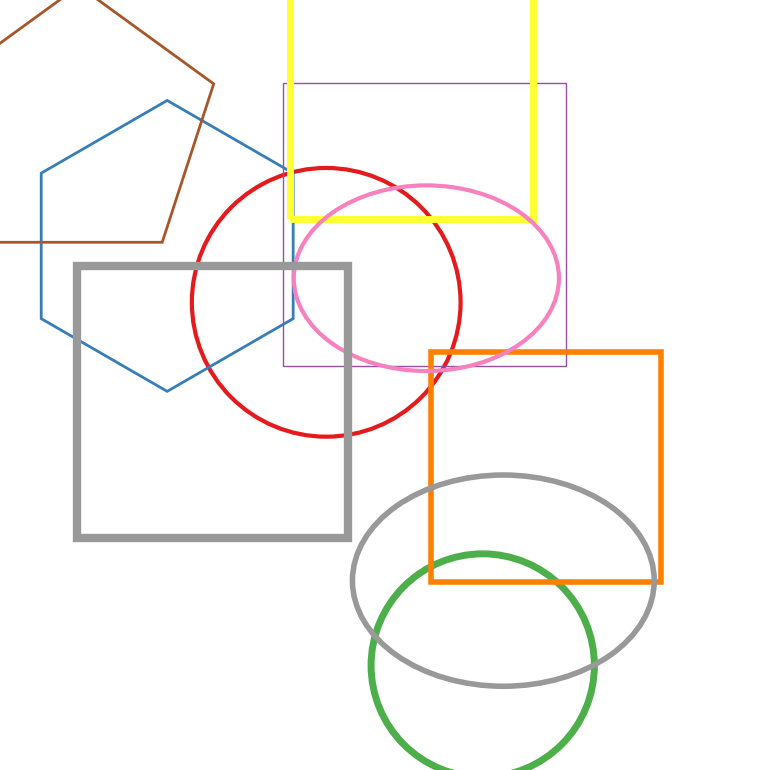[{"shape": "circle", "thickness": 1.5, "radius": 0.87, "center": [0.424, 0.607]}, {"shape": "hexagon", "thickness": 1, "radius": 0.94, "center": [0.217, 0.681]}, {"shape": "circle", "thickness": 2.5, "radius": 0.72, "center": [0.627, 0.136]}, {"shape": "square", "thickness": 0.5, "radius": 0.92, "center": [0.551, 0.709]}, {"shape": "square", "thickness": 2, "radius": 0.75, "center": [0.71, 0.394]}, {"shape": "square", "thickness": 2.5, "radius": 0.79, "center": [0.534, 0.874]}, {"shape": "pentagon", "thickness": 1, "radius": 0.92, "center": [0.103, 0.834]}, {"shape": "oval", "thickness": 1.5, "radius": 0.86, "center": [0.554, 0.639]}, {"shape": "square", "thickness": 3, "radius": 0.88, "center": [0.276, 0.478]}, {"shape": "oval", "thickness": 2, "radius": 0.98, "center": [0.654, 0.246]}]